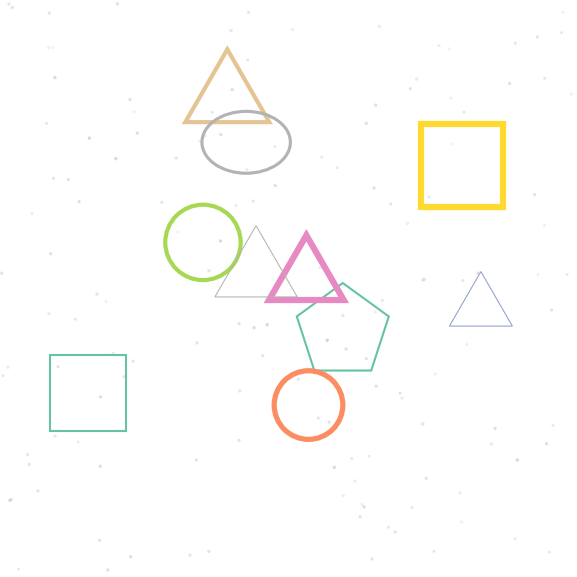[{"shape": "square", "thickness": 1, "radius": 0.33, "center": [0.153, 0.318]}, {"shape": "pentagon", "thickness": 1, "radius": 0.42, "center": [0.594, 0.425]}, {"shape": "circle", "thickness": 2.5, "radius": 0.3, "center": [0.534, 0.298]}, {"shape": "triangle", "thickness": 0.5, "radius": 0.31, "center": [0.833, 0.466]}, {"shape": "triangle", "thickness": 3, "radius": 0.37, "center": [0.53, 0.517]}, {"shape": "circle", "thickness": 2, "radius": 0.33, "center": [0.351, 0.579]}, {"shape": "square", "thickness": 3, "radius": 0.36, "center": [0.8, 0.712]}, {"shape": "triangle", "thickness": 2, "radius": 0.42, "center": [0.394, 0.83]}, {"shape": "oval", "thickness": 1.5, "radius": 0.38, "center": [0.426, 0.753]}, {"shape": "triangle", "thickness": 0.5, "radius": 0.41, "center": [0.443, 0.526]}]